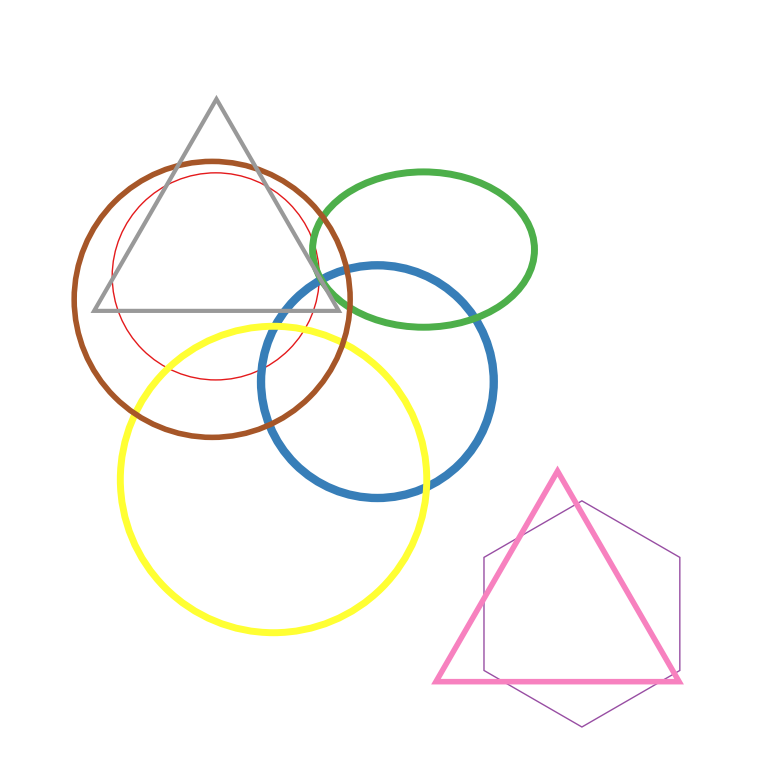[{"shape": "circle", "thickness": 0.5, "radius": 0.67, "center": [0.28, 0.641]}, {"shape": "circle", "thickness": 3, "radius": 0.76, "center": [0.49, 0.504]}, {"shape": "oval", "thickness": 2.5, "radius": 0.72, "center": [0.55, 0.676]}, {"shape": "hexagon", "thickness": 0.5, "radius": 0.73, "center": [0.756, 0.203]}, {"shape": "circle", "thickness": 2.5, "radius": 0.99, "center": [0.355, 0.377]}, {"shape": "circle", "thickness": 2, "radius": 0.9, "center": [0.276, 0.611]}, {"shape": "triangle", "thickness": 2, "radius": 0.91, "center": [0.724, 0.206]}, {"shape": "triangle", "thickness": 1.5, "radius": 0.92, "center": [0.281, 0.688]}]